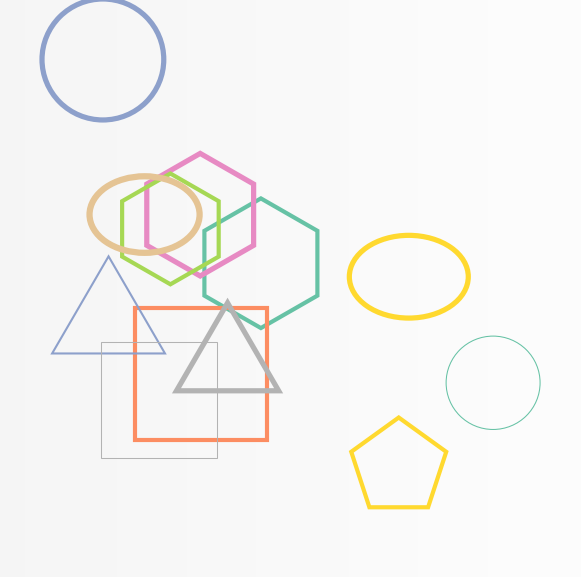[{"shape": "circle", "thickness": 0.5, "radius": 0.4, "center": [0.848, 0.336]}, {"shape": "hexagon", "thickness": 2, "radius": 0.56, "center": [0.449, 0.543]}, {"shape": "square", "thickness": 2, "radius": 0.57, "center": [0.346, 0.351]}, {"shape": "triangle", "thickness": 1, "radius": 0.56, "center": [0.187, 0.443]}, {"shape": "circle", "thickness": 2.5, "radius": 0.52, "center": [0.177, 0.896]}, {"shape": "hexagon", "thickness": 2.5, "radius": 0.53, "center": [0.344, 0.627]}, {"shape": "hexagon", "thickness": 2, "radius": 0.48, "center": [0.293, 0.603]}, {"shape": "oval", "thickness": 2.5, "radius": 0.51, "center": [0.703, 0.52]}, {"shape": "pentagon", "thickness": 2, "radius": 0.43, "center": [0.686, 0.19]}, {"shape": "oval", "thickness": 3, "radius": 0.47, "center": [0.249, 0.628]}, {"shape": "square", "thickness": 0.5, "radius": 0.5, "center": [0.274, 0.307]}, {"shape": "triangle", "thickness": 2.5, "radius": 0.51, "center": [0.392, 0.373]}]